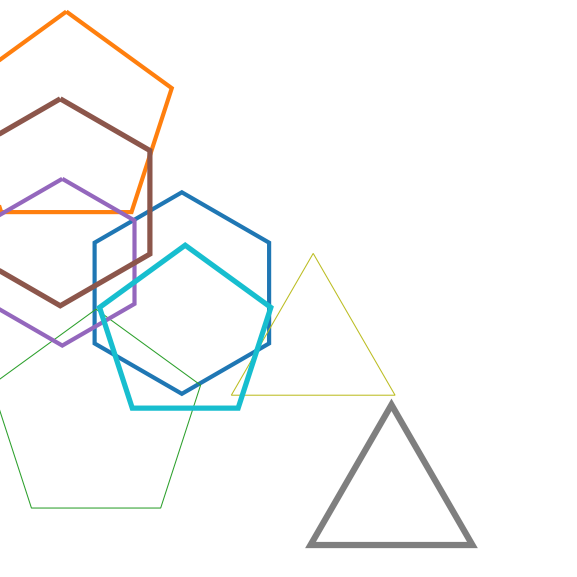[{"shape": "hexagon", "thickness": 2, "radius": 0.87, "center": [0.315, 0.492]}, {"shape": "pentagon", "thickness": 2, "radius": 0.96, "center": [0.115, 0.787]}, {"shape": "pentagon", "thickness": 0.5, "radius": 0.95, "center": [0.166, 0.273]}, {"shape": "hexagon", "thickness": 2, "radius": 0.72, "center": [0.108, 0.545]}, {"shape": "hexagon", "thickness": 2.5, "radius": 0.9, "center": [0.104, 0.649]}, {"shape": "triangle", "thickness": 3, "radius": 0.81, "center": [0.678, 0.136]}, {"shape": "triangle", "thickness": 0.5, "radius": 0.82, "center": [0.542, 0.397]}, {"shape": "pentagon", "thickness": 2.5, "radius": 0.78, "center": [0.321, 0.419]}]